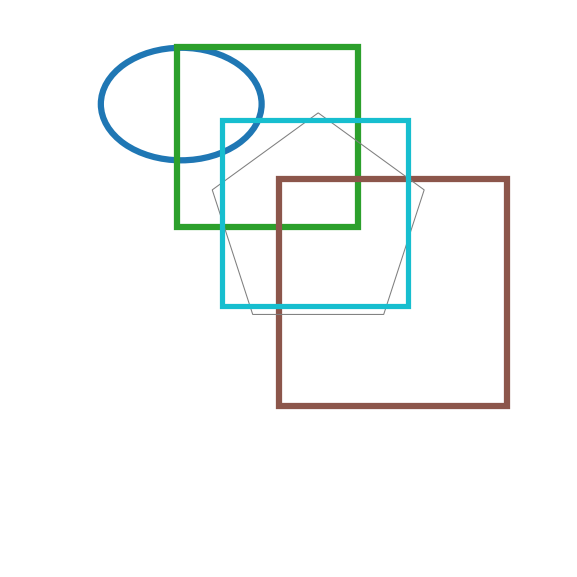[{"shape": "oval", "thickness": 3, "radius": 0.7, "center": [0.314, 0.819]}, {"shape": "square", "thickness": 3, "radius": 0.78, "center": [0.463, 0.763]}, {"shape": "square", "thickness": 3, "radius": 0.98, "center": [0.68, 0.493]}, {"shape": "pentagon", "thickness": 0.5, "radius": 0.96, "center": [0.551, 0.611]}, {"shape": "square", "thickness": 2.5, "radius": 0.8, "center": [0.545, 0.631]}]